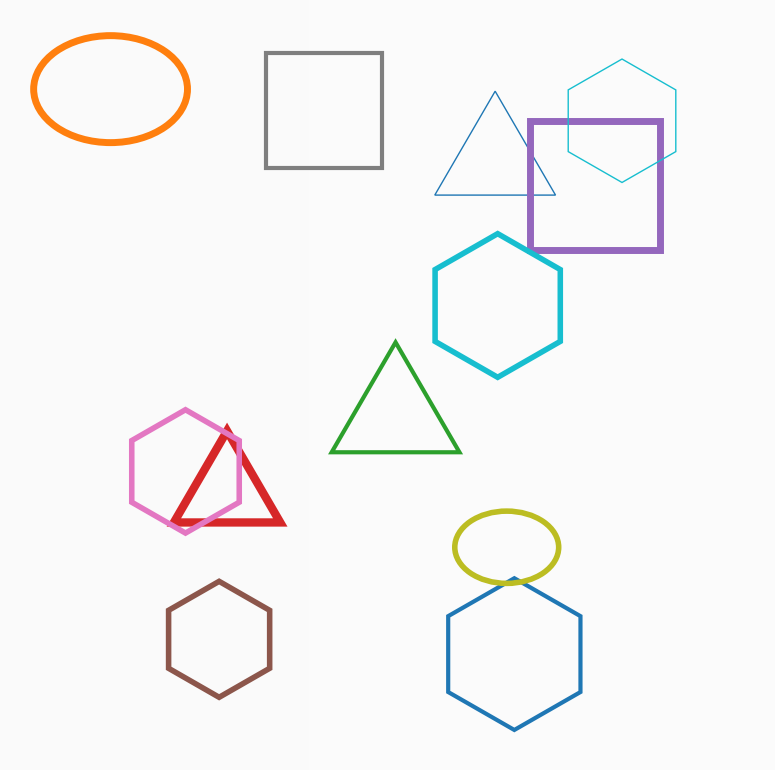[{"shape": "hexagon", "thickness": 1.5, "radius": 0.49, "center": [0.664, 0.151]}, {"shape": "triangle", "thickness": 0.5, "radius": 0.45, "center": [0.639, 0.792]}, {"shape": "oval", "thickness": 2.5, "radius": 0.5, "center": [0.143, 0.884]}, {"shape": "triangle", "thickness": 1.5, "radius": 0.48, "center": [0.51, 0.46]}, {"shape": "triangle", "thickness": 3, "radius": 0.4, "center": [0.293, 0.361]}, {"shape": "square", "thickness": 2.5, "radius": 0.42, "center": [0.768, 0.759]}, {"shape": "hexagon", "thickness": 2, "radius": 0.38, "center": [0.283, 0.17]}, {"shape": "hexagon", "thickness": 2, "radius": 0.4, "center": [0.239, 0.388]}, {"shape": "square", "thickness": 1.5, "radius": 0.37, "center": [0.418, 0.856]}, {"shape": "oval", "thickness": 2, "radius": 0.34, "center": [0.654, 0.289]}, {"shape": "hexagon", "thickness": 2, "radius": 0.47, "center": [0.642, 0.603]}, {"shape": "hexagon", "thickness": 0.5, "radius": 0.4, "center": [0.803, 0.843]}]